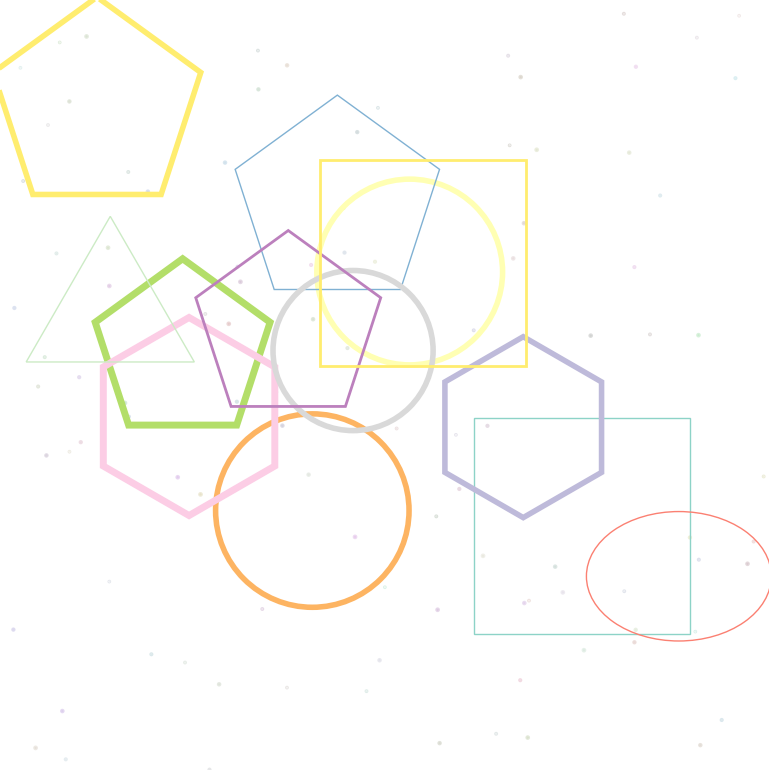[{"shape": "square", "thickness": 0.5, "radius": 0.7, "center": [0.756, 0.317]}, {"shape": "circle", "thickness": 2, "radius": 0.6, "center": [0.532, 0.647]}, {"shape": "hexagon", "thickness": 2, "radius": 0.59, "center": [0.68, 0.445]}, {"shape": "oval", "thickness": 0.5, "radius": 0.6, "center": [0.882, 0.252]}, {"shape": "pentagon", "thickness": 0.5, "radius": 0.7, "center": [0.438, 0.737]}, {"shape": "circle", "thickness": 2, "radius": 0.63, "center": [0.406, 0.337]}, {"shape": "pentagon", "thickness": 2.5, "radius": 0.6, "center": [0.237, 0.545]}, {"shape": "hexagon", "thickness": 2.5, "radius": 0.64, "center": [0.246, 0.459]}, {"shape": "circle", "thickness": 2, "radius": 0.52, "center": [0.459, 0.545]}, {"shape": "pentagon", "thickness": 1, "radius": 0.63, "center": [0.374, 0.574]}, {"shape": "triangle", "thickness": 0.5, "radius": 0.63, "center": [0.143, 0.593]}, {"shape": "pentagon", "thickness": 2, "radius": 0.71, "center": [0.126, 0.862]}, {"shape": "square", "thickness": 1, "radius": 0.67, "center": [0.549, 0.659]}]